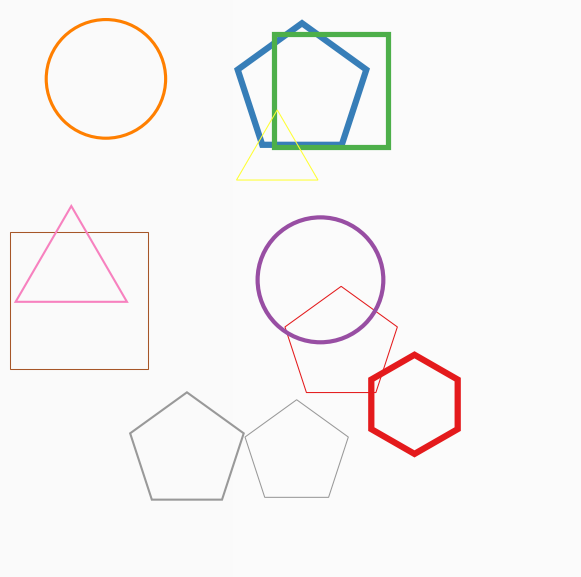[{"shape": "pentagon", "thickness": 0.5, "radius": 0.51, "center": [0.587, 0.402]}, {"shape": "hexagon", "thickness": 3, "radius": 0.43, "center": [0.713, 0.299]}, {"shape": "pentagon", "thickness": 3, "radius": 0.58, "center": [0.52, 0.843]}, {"shape": "square", "thickness": 2.5, "radius": 0.49, "center": [0.569, 0.842]}, {"shape": "circle", "thickness": 2, "radius": 0.54, "center": [0.551, 0.515]}, {"shape": "circle", "thickness": 1.5, "radius": 0.51, "center": [0.182, 0.863]}, {"shape": "triangle", "thickness": 0.5, "radius": 0.4, "center": [0.477, 0.728]}, {"shape": "square", "thickness": 0.5, "radius": 0.59, "center": [0.136, 0.479]}, {"shape": "triangle", "thickness": 1, "radius": 0.55, "center": [0.123, 0.532]}, {"shape": "pentagon", "thickness": 1, "radius": 0.51, "center": [0.322, 0.217]}, {"shape": "pentagon", "thickness": 0.5, "radius": 0.47, "center": [0.51, 0.214]}]